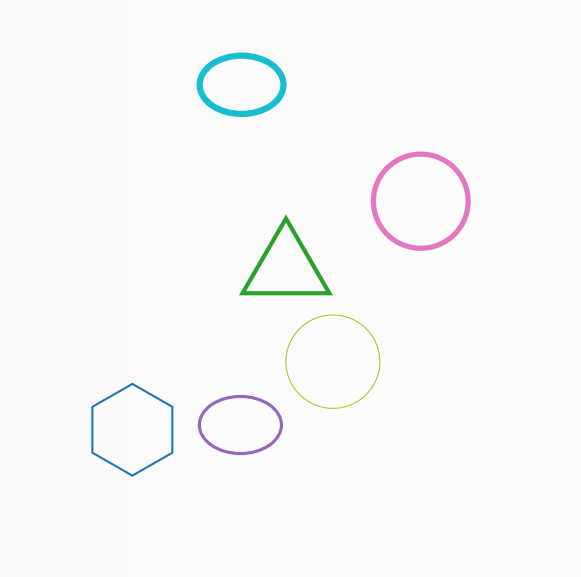[{"shape": "hexagon", "thickness": 1, "radius": 0.4, "center": [0.228, 0.255]}, {"shape": "triangle", "thickness": 2, "radius": 0.43, "center": [0.492, 0.534]}, {"shape": "oval", "thickness": 1.5, "radius": 0.35, "center": [0.414, 0.263]}, {"shape": "circle", "thickness": 2.5, "radius": 0.41, "center": [0.724, 0.651]}, {"shape": "circle", "thickness": 0.5, "radius": 0.4, "center": [0.573, 0.373]}, {"shape": "oval", "thickness": 3, "radius": 0.36, "center": [0.416, 0.852]}]